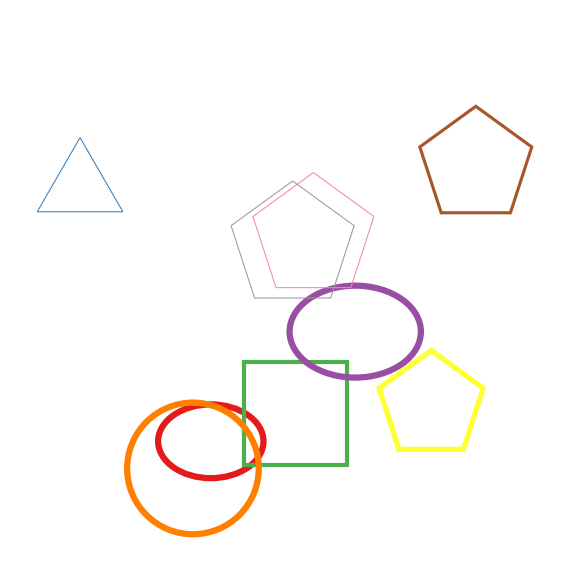[{"shape": "oval", "thickness": 3, "radius": 0.46, "center": [0.365, 0.235]}, {"shape": "triangle", "thickness": 0.5, "radius": 0.43, "center": [0.139, 0.675]}, {"shape": "square", "thickness": 2, "radius": 0.44, "center": [0.512, 0.283]}, {"shape": "oval", "thickness": 3, "radius": 0.57, "center": [0.615, 0.425]}, {"shape": "circle", "thickness": 3, "radius": 0.57, "center": [0.334, 0.188]}, {"shape": "pentagon", "thickness": 2.5, "radius": 0.47, "center": [0.747, 0.298]}, {"shape": "pentagon", "thickness": 1.5, "radius": 0.51, "center": [0.824, 0.713]}, {"shape": "pentagon", "thickness": 0.5, "radius": 0.55, "center": [0.543, 0.59]}, {"shape": "pentagon", "thickness": 0.5, "radius": 0.56, "center": [0.507, 0.574]}]